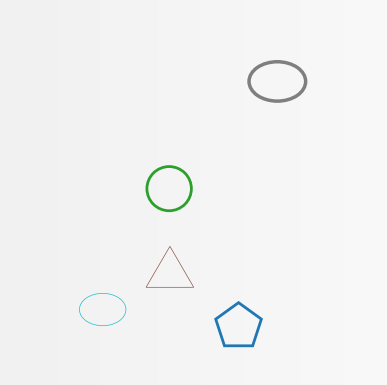[{"shape": "pentagon", "thickness": 2, "radius": 0.31, "center": [0.616, 0.152]}, {"shape": "circle", "thickness": 2, "radius": 0.29, "center": [0.437, 0.51]}, {"shape": "triangle", "thickness": 0.5, "radius": 0.36, "center": [0.438, 0.289]}, {"shape": "oval", "thickness": 2.5, "radius": 0.37, "center": [0.716, 0.788]}, {"shape": "oval", "thickness": 0.5, "radius": 0.3, "center": [0.265, 0.196]}]